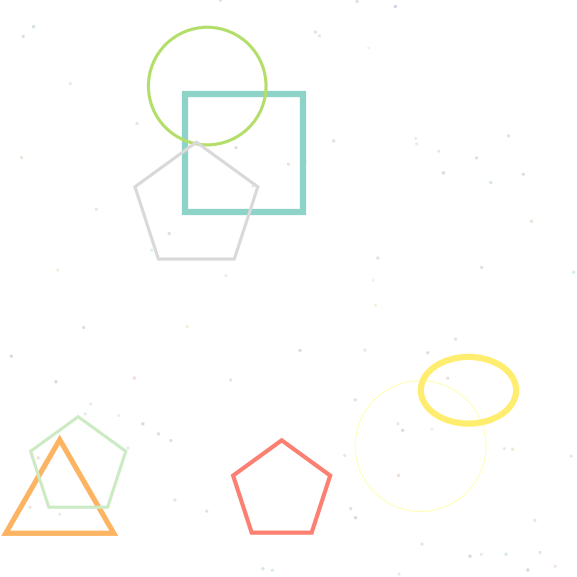[{"shape": "square", "thickness": 3, "radius": 0.51, "center": [0.422, 0.735]}, {"shape": "circle", "thickness": 0.5, "radius": 0.57, "center": [0.728, 0.227]}, {"shape": "pentagon", "thickness": 2, "radius": 0.44, "center": [0.488, 0.148]}, {"shape": "triangle", "thickness": 2.5, "radius": 0.54, "center": [0.103, 0.13]}, {"shape": "circle", "thickness": 1.5, "radius": 0.51, "center": [0.359, 0.85]}, {"shape": "pentagon", "thickness": 1.5, "radius": 0.56, "center": [0.34, 0.641]}, {"shape": "pentagon", "thickness": 1.5, "radius": 0.43, "center": [0.135, 0.191]}, {"shape": "oval", "thickness": 3, "radius": 0.41, "center": [0.811, 0.323]}]